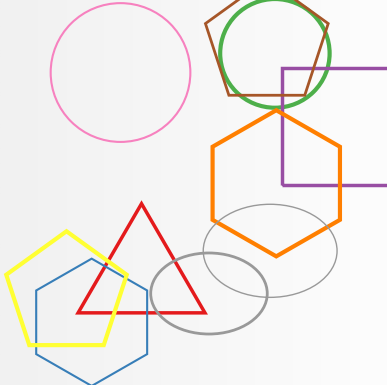[{"shape": "triangle", "thickness": 2.5, "radius": 0.95, "center": [0.365, 0.282]}, {"shape": "hexagon", "thickness": 1.5, "radius": 0.83, "center": [0.237, 0.163]}, {"shape": "circle", "thickness": 3, "radius": 0.71, "center": [0.709, 0.861]}, {"shape": "square", "thickness": 2.5, "radius": 0.76, "center": [0.881, 0.671]}, {"shape": "hexagon", "thickness": 3, "radius": 0.95, "center": [0.713, 0.524]}, {"shape": "pentagon", "thickness": 3, "radius": 0.82, "center": [0.172, 0.236]}, {"shape": "pentagon", "thickness": 2, "radius": 0.83, "center": [0.689, 0.887]}, {"shape": "circle", "thickness": 1.5, "radius": 0.9, "center": [0.311, 0.812]}, {"shape": "oval", "thickness": 1, "radius": 0.86, "center": [0.697, 0.349]}, {"shape": "oval", "thickness": 2, "radius": 0.75, "center": [0.539, 0.238]}]